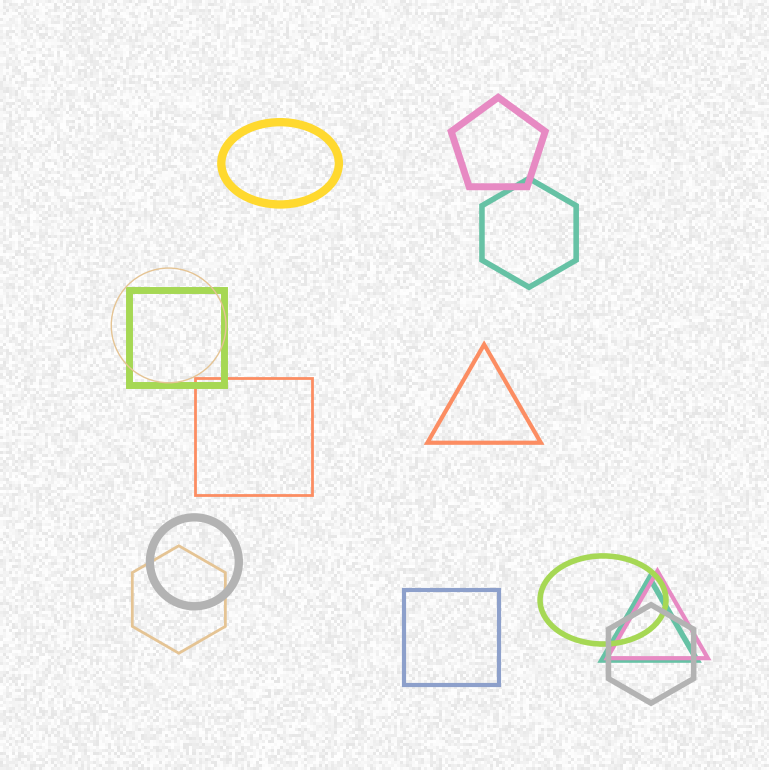[{"shape": "hexagon", "thickness": 2, "radius": 0.35, "center": [0.687, 0.698]}, {"shape": "triangle", "thickness": 2, "radius": 0.36, "center": [0.844, 0.178]}, {"shape": "square", "thickness": 1, "radius": 0.38, "center": [0.329, 0.433]}, {"shape": "triangle", "thickness": 1.5, "radius": 0.43, "center": [0.629, 0.468]}, {"shape": "square", "thickness": 1.5, "radius": 0.31, "center": [0.587, 0.172]}, {"shape": "pentagon", "thickness": 2.5, "radius": 0.32, "center": [0.647, 0.809]}, {"shape": "triangle", "thickness": 1.5, "radius": 0.38, "center": [0.854, 0.183]}, {"shape": "oval", "thickness": 2, "radius": 0.41, "center": [0.783, 0.221]}, {"shape": "square", "thickness": 2.5, "radius": 0.31, "center": [0.229, 0.561]}, {"shape": "oval", "thickness": 3, "radius": 0.38, "center": [0.364, 0.788]}, {"shape": "hexagon", "thickness": 1, "radius": 0.35, "center": [0.232, 0.221]}, {"shape": "circle", "thickness": 0.5, "radius": 0.37, "center": [0.219, 0.577]}, {"shape": "circle", "thickness": 3, "radius": 0.29, "center": [0.252, 0.27]}, {"shape": "hexagon", "thickness": 2, "radius": 0.32, "center": [0.846, 0.151]}]